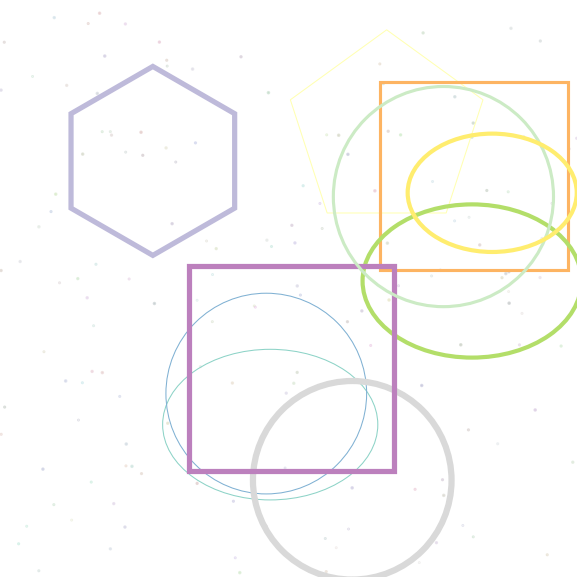[{"shape": "oval", "thickness": 0.5, "radius": 0.93, "center": [0.468, 0.264]}, {"shape": "pentagon", "thickness": 0.5, "radius": 0.88, "center": [0.67, 0.772]}, {"shape": "hexagon", "thickness": 2.5, "radius": 0.82, "center": [0.265, 0.721]}, {"shape": "circle", "thickness": 0.5, "radius": 0.87, "center": [0.461, 0.318]}, {"shape": "square", "thickness": 1.5, "radius": 0.81, "center": [0.821, 0.694]}, {"shape": "oval", "thickness": 2, "radius": 0.95, "center": [0.817, 0.513]}, {"shape": "circle", "thickness": 3, "radius": 0.86, "center": [0.61, 0.167]}, {"shape": "square", "thickness": 2.5, "radius": 0.89, "center": [0.505, 0.362]}, {"shape": "circle", "thickness": 1.5, "radius": 0.95, "center": [0.768, 0.659]}, {"shape": "oval", "thickness": 2, "radius": 0.73, "center": [0.852, 0.665]}]